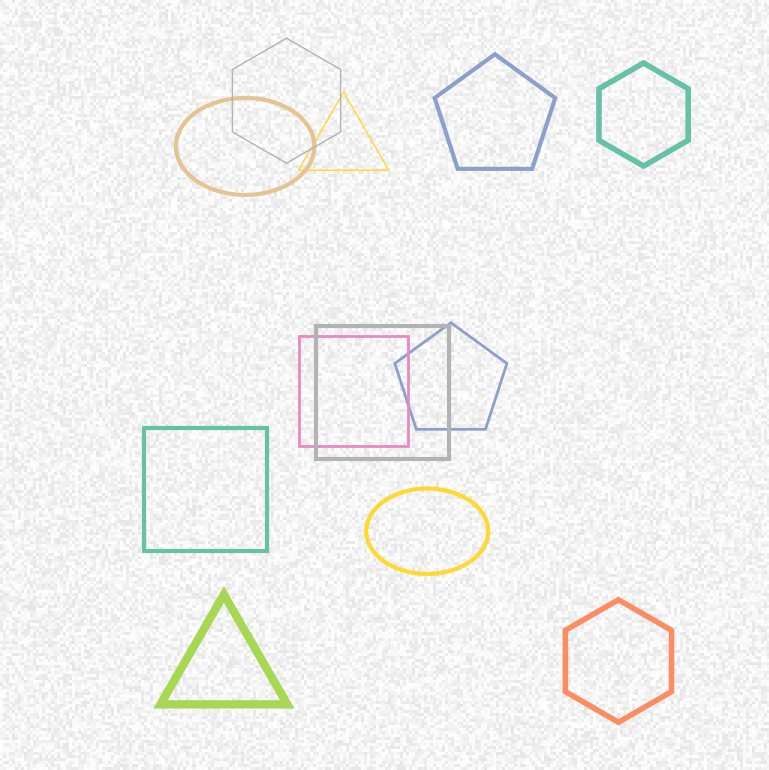[{"shape": "square", "thickness": 1.5, "radius": 0.4, "center": [0.267, 0.364]}, {"shape": "hexagon", "thickness": 2, "radius": 0.33, "center": [0.836, 0.851]}, {"shape": "hexagon", "thickness": 2, "radius": 0.4, "center": [0.803, 0.142]}, {"shape": "pentagon", "thickness": 1.5, "radius": 0.41, "center": [0.643, 0.847]}, {"shape": "pentagon", "thickness": 1, "radius": 0.38, "center": [0.586, 0.504]}, {"shape": "square", "thickness": 1, "radius": 0.35, "center": [0.459, 0.492]}, {"shape": "triangle", "thickness": 3, "radius": 0.48, "center": [0.291, 0.133]}, {"shape": "oval", "thickness": 1.5, "radius": 0.4, "center": [0.555, 0.31]}, {"shape": "triangle", "thickness": 0.5, "radius": 0.34, "center": [0.446, 0.813]}, {"shape": "oval", "thickness": 1.5, "radius": 0.45, "center": [0.318, 0.81]}, {"shape": "square", "thickness": 1.5, "radius": 0.43, "center": [0.496, 0.49]}, {"shape": "hexagon", "thickness": 0.5, "radius": 0.41, "center": [0.372, 0.869]}]